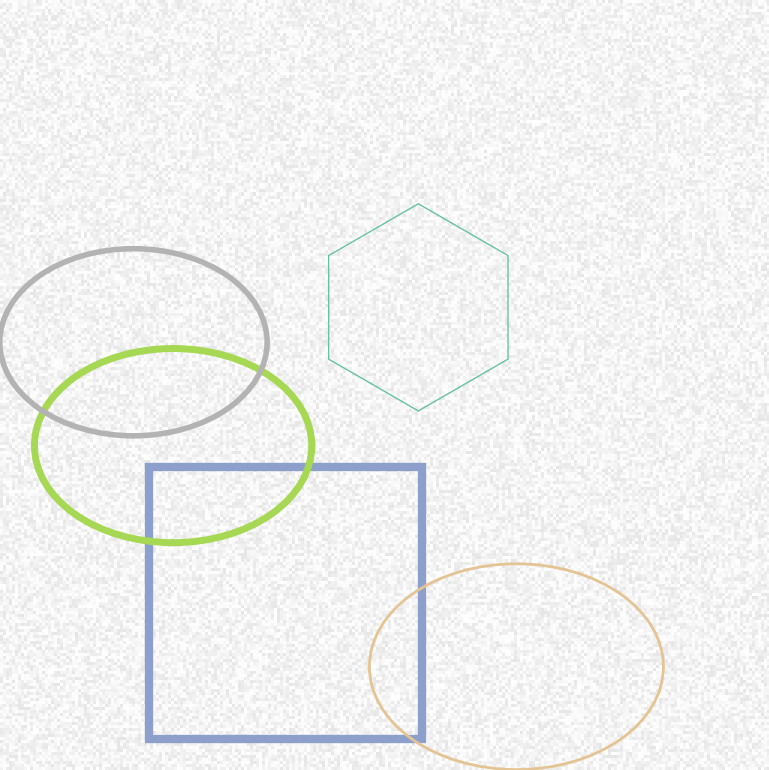[{"shape": "hexagon", "thickness": 0.5, "radius": 0.67, "center": [0.543, 0.601]}, {"shape": "square", "thickness": 3, "radius": 0.88, "center": [0.371, 0.217]}, {"shape": "oval", "thickness": 2.5, "radius": 0.9, "center": [0.225, 0.421]}, {"shape": "oval", "thickness": 1, "radius": 0.95, "center": [0.671, 0.134]}, {"shape": "oval", "thickness": 2, "radius": 0.87, "center": [0.173, 0.556]}]